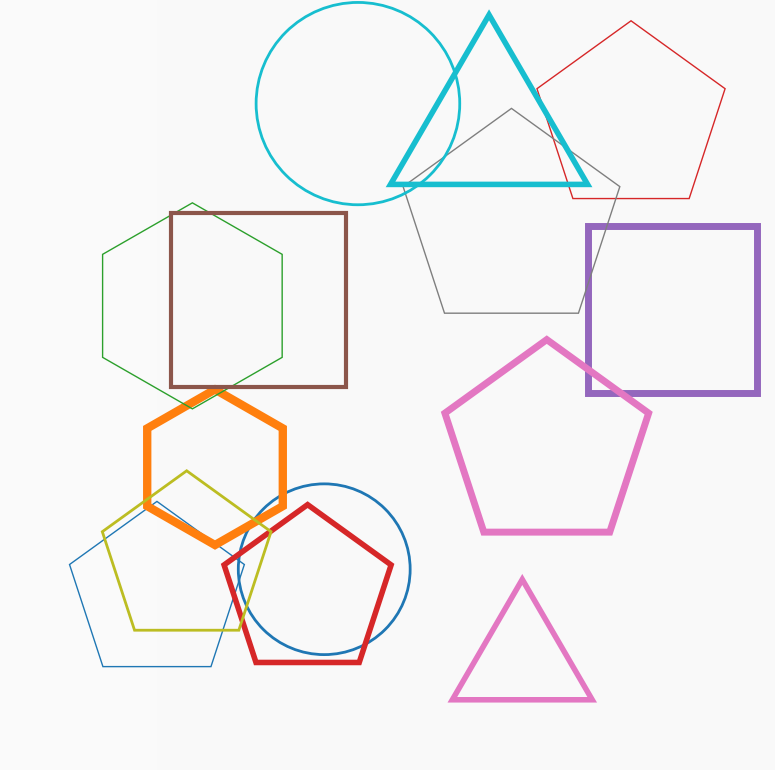[{"shape": "pentagon", "thickness": 0.5, "radius": 0.59, "center": [0.203, 0.23]}, {"shape": "circle", "thickness": 1, "radius": 0.55, "center": [0.418, 0.261]}, {"shape": "hexagon", "thickness": 3, "radius": 0.51, "center": [0.277, 0.393]}, {"shape": "hexagon", "thickness": 0.5, "radius": 0.67, "center": [0.248, 0.603]}, {"shape": "pentagon", "thickness": 2, "radius": 0.57, "center": [0.397, 0.231]}, {"shape": "pentagon", "thickness": 0.5, "radius": 0.64, "center": [0.814, 0.845]}, {"shape": "square", "thickness": 2.5, "radius": 0.54, "center": [0.868, 0.598]}, {"shape": "square", "thickness": 1.5, "radius": 0.56, "center": [0.334, 0.611]}, {"shape": "pentagon", "thickness": 2.5, "radius": 0.69, "center": [0.706, 0.421]}, {"shape": "triangle", "thickness": 2, "radius": 0.52, "center": [0.674, 0.143]}, {"shape": "pentagon", "thickness": 0.5, "radius": 0.74, "center": [0.66, 0.712]}, {"shape": "pentagon", "thickness": 1, "radius": 0.57, "center": [0.241, 0.274]}, {"shape": "circle", "thickness": 1, "radius": 0.66, "center": [0.462, 0.865]}, {"shape": "triangle", "thickness": 2, "radius": 0.73, "center": [0.631, 0.834]}]